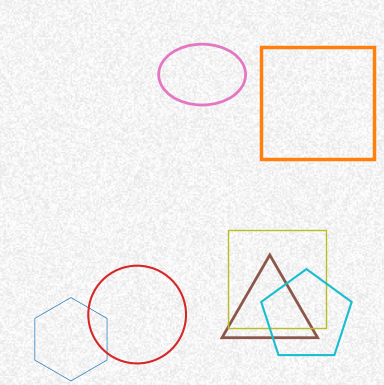[{"shape": "hexagon", "thickness": 0.5, "radius": 0.54, "center": [0.184, 0.119]}, {"shape": "square", "thickness": 2.5, "radius": 0.73, "center": [0.825, 0.733]}, {"shape": "circle", "thickness": 1.5, "radius": 0.63, "center": [0.356, 0.183]}, {"shape": "triangle", "thickness": 2, "radius": 0.72, "center": [0.701, 0.194]}, {"shape": "oval", "thickness": 2, "radius": 0.56, "center": [0.525, 0.806]}, {"shape": "square", "thickness": 1, "radius": 0.64, "center": [0.72, 0.276]}, {"shape": "pentagon", "thickness": 1.5, "radius": 0.62, "center": [0.796, 0.178]}]